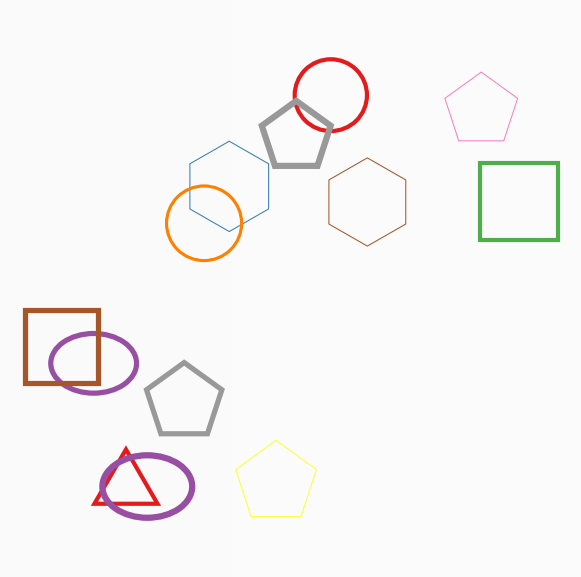[{"shape": "circle", "thickness": 2, "radius": 0.31, "center": [0.569, 0.834]}, {"shape": "triangle", "thickness": 2, "radius": 0.31, "center": [0.217, 0.158]}, {"shape": "hexagon", "thickness": 0.5, "radius": 0.39, "center": [0.394, 0.676]}, {"shape": "square", "thickness": 2, "radius": 0.33, "center": [0.894, 0.65]}, {"shape": "oval", "thickness": 3, "radius": 0.39, "center": [0.253, 0.157]}, {"shape": "oval", "thickness": 2.5, "radius": 0.37, "center": [0.161, 0.37]}, {"shape": "circle", "thickness": 1.5, "radius": 0.32, "center": [0.351, 0.613]}, {"shape": "pentagon", "thickness": 0.5, "radius": 0.37, "center": [0.475, 0.164]}, {"shape": "square", "thickness": 2.5, "radius": 0.32, "center": [0.106, 0.399]}, {"shape": "hexagon", "thickness": 0.5, "radius": 0.38, "center": [0.632, 0.649]}, {"shape": "pentagon", "thickness": 0.5, "radius": 0.33, "center": [0.828, 0.808]}, {"shape": "pentagon", "thickness": 3, "radius": 0.31, "center": [0.51, 0.762]}, {"shape": "pentagon", "thickness": 2.5, "radius": 0.34, "center": [0.317, 0.303]}]